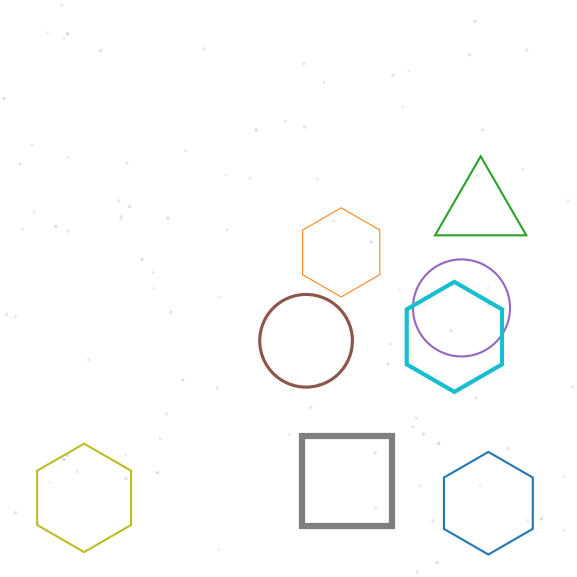[{"shape": "hexagon", "thickness": 1, "radius": 0.44, "center": [0.846, 0.128]}, {"shape": "hexagon", "thickness": 0.5, "radius": 0.39, "center": [0.591, 0.562]}, {"shape": "triangle", "thickness": 1, "radius": 0.46, "center": [0.832, 0.637]}, {"shape": "circle", "thickness": 1, "radius": 0.42, "center": [0.799, 0.466]}, {"shape": "circle", "thickness": 1.5, "radius": 0.4, "center": [0.53, 0.409]}, {"shape": "square", "thickness": 3, "radius": 0.39, "center": [0.6, 0.166]}, {"shape": "hexagon", "thickness": 1, "radius": 0.47, "center": [0.146, 0.137]}, {"shape": "hexagon", "thickness": 2, "radius": 0.48, "center": [0.787, 0.416]}]